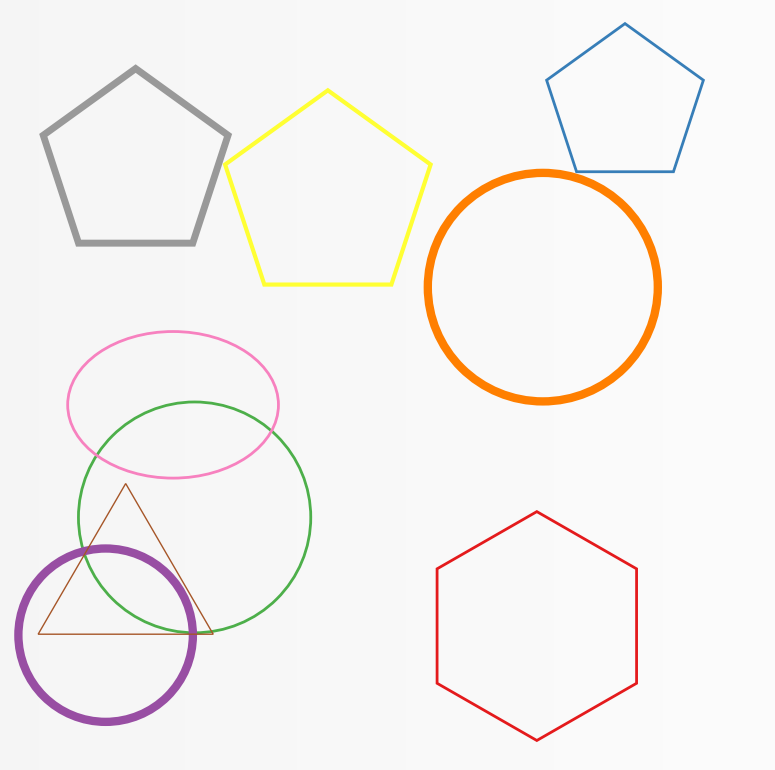[{"shape": "hexagon", "thickness": 1, "radius": 0.74, "center": [0.693, 0.187]}, {"shape": "pentagon", "thickness": 1, "radius": 0.53, "center": [0.806, 0.863]}, {"shape": "circle", "thickness": 1, "radius": 0.75, "center": [0.251, 0.328]}, {"shape": "circle", "thickness": 3, "radius": 0.56, "center": [0.136, 0.175]}, {"shape": "circle", "thickness": 3, "radius": 0.74, "center": [0.7, 0.627]}, {"shape": "pentagon", "thickness": 1.5, "radius": 0.7, "center": [0.423, 0.743]}, {"shape": "triangle", "thickness": 0.5, "radius": 0.65, "center": [0.162, 0.242]}, {"shape": "oval", "thickness": 1, "radius": 0.68, "center": [0.223, 0.474]}, {"shape": "pentagon", "thickness": 2.5, "radius": 0.63, "center": [0.175, 0.786]}]